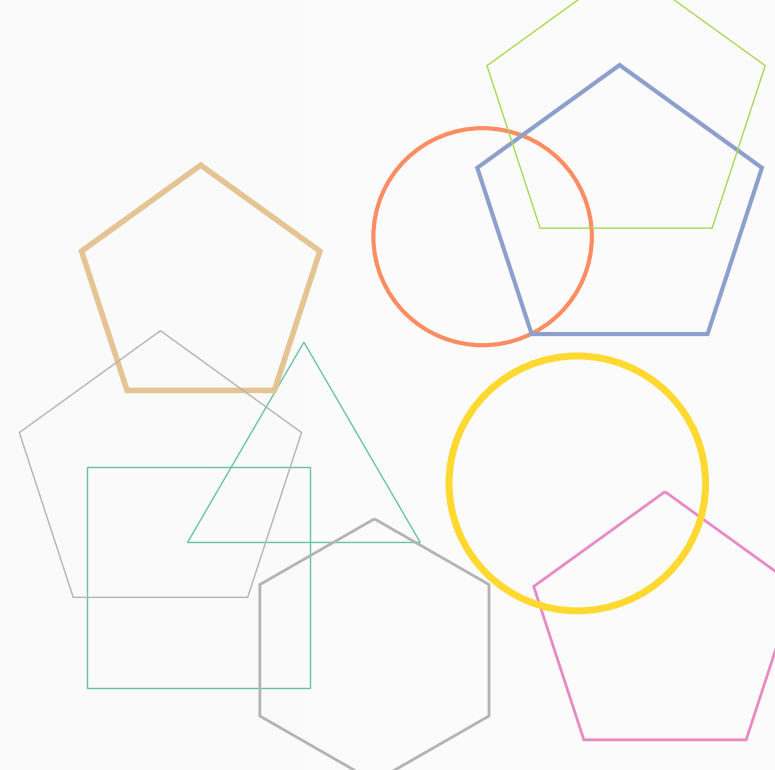[{"shape": "triangle", "thickness": 0.5, "radius": 0.87, "center": [0.392, 0.382]}, {"shape": "square", "thickness": 0.5, "radius": 0.72, "center": [0.256, 0.25]}, {"shape": "circle", "thickness": 1.5, "radius": 0.7, "center": [0.623, 0.693]}, {"shape": "pentagon", "thickness": 1.5, "radius": 0.97, "center": [0.799, 0.722]}, {"shape": "pentagon", "thickness": 1, "radius": 0.89, "center": [0.858, 0.183]}, {"shape": "pentagon", "thickness": 0.5, "radius": 0.94, "center": [0.808, 0.856]}, {"shape": "circle", "thickness": 2.5, "radius": 0.83, "center": [0.745, 0.372]}, {"shape": "pentagon", "thickness": 2, "radius": 0.81, "center": [0.259, 0.624]}, {"shape": "hexagon", "thickness": 1, "radius": 0.85, "center": [0.483, 0.155]}, {"shape": "pentagon", "thickness": 0.5, "radius": 0.96, "center": [0.207, 0.379]}]